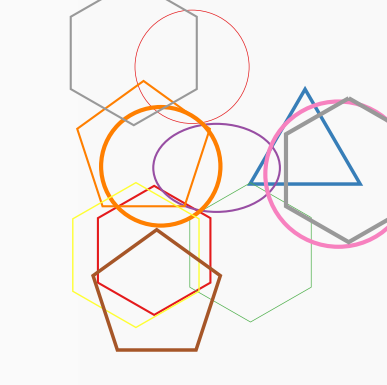[{"shape": "hexagon", "thickness": 1.5, "radius": 0.84, "center": [0.398, 0.35]}, {"shape": "circle", "thickness": 0.5, "radius": 0.74, "center": [0.496, 0.826]}, {"shape": "triangle", "thickness": 2.5, "radius": 0.82, "center": [0.787, 0.604]}, {"shape": "hexagon", "thickness": 0.5, "radius": 0.9, "center": [0.646, 0.344]}, {"shape": "oval", "thickness": 1.5, "radius": 0.82, "center": [0.559, 0.564]}, {"shape": "circle", "thickness": 3, "radius": 0.77, "center": [0.415, 0.568]}, {"shape": "pentagon", "thickness": 1.5, "radius": 0.9, "center": [0.37, 0.61]}, {"shape": "hexagon", "thickness": 1, "radius": 0.94, "center": [0.351, 0.338]}, {"shape": "pentagon", "thickness": 2.5, "radius": 0.86, "center": [0.404, 0.231]}, {"shape": "circle", "thickness": 3, "radius": 0.94, "center": [0.873, 0.548]}, {"shape": "hexagon", "thickness": 3, "radius": 0.93, "center": [0.9, 0.558]}, {"shape": "hexagon", "thickness": 1.5, "radius": 0.94, "center": [0.345, 0.863]}]